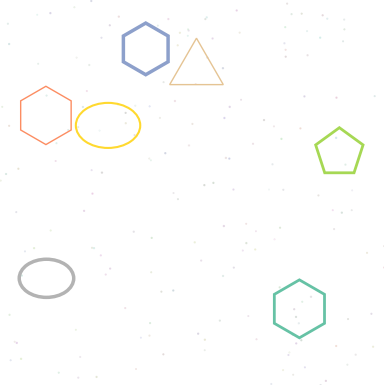[{"shape": "hexagon", "thickness": 2, "radius": 0.38, "center": [0.778, 0.198]}, {"shape": "hexagon", "thickness": 1, "radius": 0.38, "center": [0.119, 0.7]}, {"shape": "hexagon", "thickness": 2.5, "radius": 0.34, "center": [0.379, 0.873]}, {"shape": "pentagon", "thickness": 2, "radius": 0.32, "center": [0.881, 0.604]}, {"shape": "oval", "thickness": 1.5, "radius": 0.42, "center": [0.281, 0.674]}, {"shape": "triangle", "thickness": 1, "radius": 0.4, "center": [0.51, 0.82]}, {"shape": "oval", "thickness": 2.5, "radius": 0.35, "center": [0.121, 0.277]}]